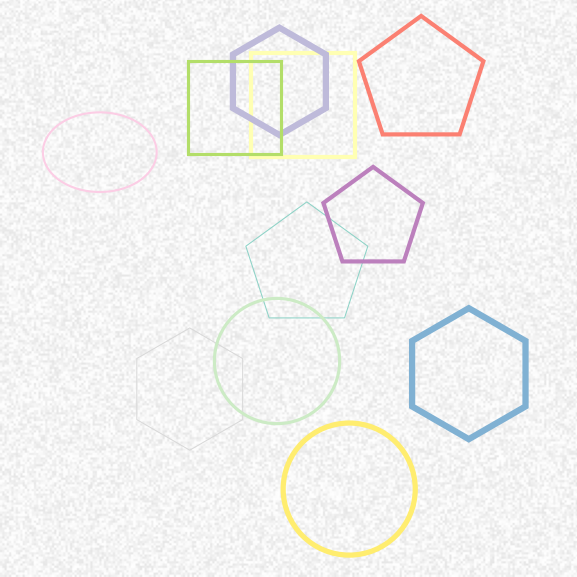[{"shape": "pentagon", "thickness": 0.5, "radius": 0.56, "center": [0.531, 0.538]}, {"shape": "square", "thickness": 2, "radius": 0.45, "center": [0.525, 0.817]}, {"shape": "hexagon", "thickness": 3, "radius": 0.46, "center": [0.484, 0.858]}, {"shape": "pentagon", "thickness": 2, "radius": 0.57, "center": [0.729, 0.858]}, {"shape": "hexagon", "thickness": 3, "radius": 0.57, "center": [0.812, 0.352]}, {"shape": "square", "thickness": 1.5, "radius": 0.4, "center": [0.406, 0.813]}, {"shape": "oval", "thickness": 1, "radius": 0.49, "center": [0.173, 0.736]}, {"shape": "hexagon", "thickness": 0.5, "radius": 0.53, "center": [0.329, 0.325]}, {"shape": "pentagon", "thickness": 2, "radius": 0.45, "center": [0.646, 0.62]}, {"shape": "circle", "thickness": 1.5, "radius": 0.54, "center": [0.48, 0.374]}, {"shape": "circle", "thickness": 2.5, "radius": 0.57, "center": [0.605, 0.152]}]